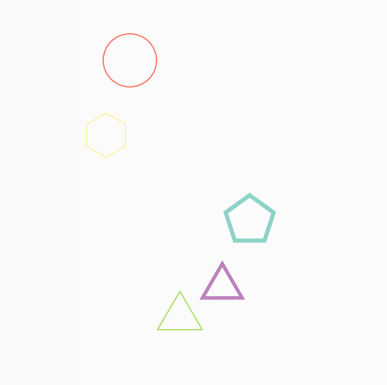[{"shape": "pentagon", "thickness": 3, "radius": 0.33, "center": [0.644, 0.428]}, {"shape": "circle", "thickness": 1, "radius": 0.34, "center": [0.335, 0.843]}, {"shape": "triangle", "thickness": 1, "radius": 0.33, "center": [0.464, 0.177]}, {"shape": "triangle", "thickness": 2.5, "radius": 0.3, "center": [0.574, 0.256]}, {"shape": "hexagon", "thickness": 0.5, "radius": 0.29, "center": [0.274, 0.649]}]